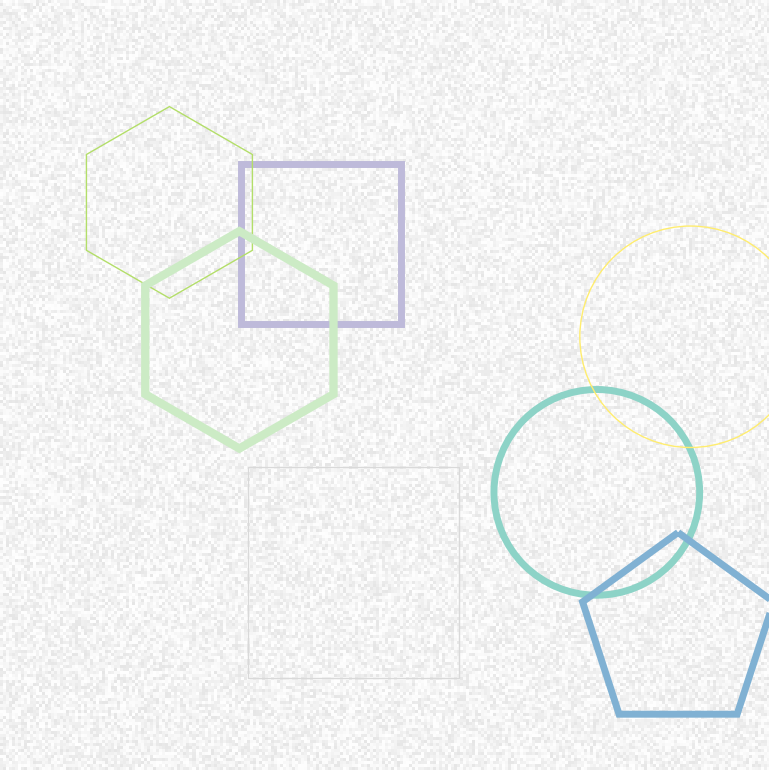[{"shape": "circle", "thickness": 2.5, "radius": 0.67, "center": [0.775, 0.361]}, {"shape": "square", "thickness": 2.5, "radius": 0.52, "center": [0.417, 0.683]}, {"shape": "pentagon", "thickness": 2.5, "radius": 0.65, "center": [0.881, 0.178]}, {"shape": "hexagon", "thickness": 0.5, "radius": 0.62, "center": [0.22, 0.737]}, {"shape": "square", "thickness": 0.5, "radius": 0.68, "center": [0.459, 0.257]}, {"shape": "hexagon", "thickness": 3, "radius": 0.71, "center": [0.311, 0.559]}, {"shape": "circle", "thickness": 0.5, "radius": 0.72, "center": [0.897, 0.563]}]